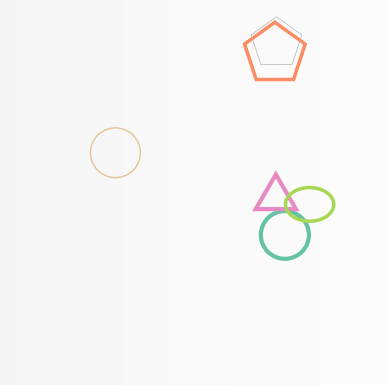[{"shape": "circle", "thickness": 3, "radius": 0.31, "center": [0.735, 0.39]}, {"shape": "pentagon", "thickness": 2.5, "radius": 0.41, "center": [0.709, 0.86]}, {"shape": "triangle", "thickness": 3, "radius": 0.3, "center": [0.712, 0.487]}, {"shape": "oval", "thickness": 2.5, "radius": 0.31, "center": [0.799, 0.469]}, {"shape": "circle", "thickness": 1, "radius": 0.32, "center": [0.298, 0.603]}, {"shape": "pentagon", "thickness": 0.5, "radius": 0.34, "center": [0.714, 0.888]}]